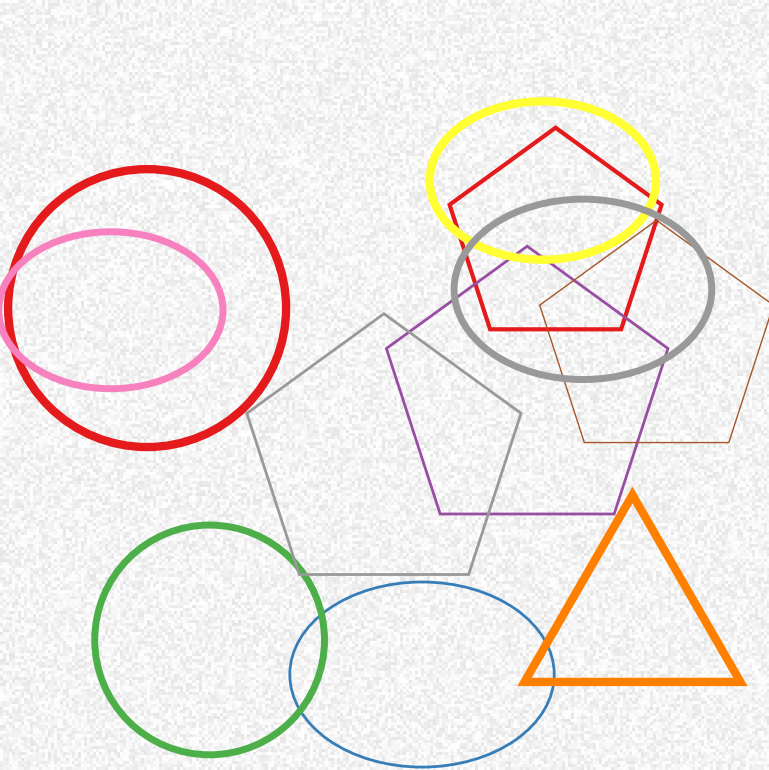[{"shape": "pentagon", "thickness": 1.5, "radius": 0.72, "center": [0.722, 0.689]}, {"shape": "circle", "thickness": 3, "radius": 0.9, "center": [0.191, 0.6]}, {"shape": "oval", "thickness": 1, "radius": 0.86, "center": [0.548, 0.124]}, {"shape": "circle", "thickness": 2.5, "radius": 0.75, "center": [0.272, 0.169]}, {"shape": "pentagon", "thickness": 1, "radius": 0.96, "center": [0.685, 0.488]}, {"shape": "triangle", "thickness": 3, "radius": 0.81, "center": [0.821, 0.195]}, {"shape": "oval", "thickness": 3, "radius": 0.73, "center": [0.705, 0.766]}, {"shape": "pentagon", "thickness": 0.5, "radius": 0.8, "center": [0.853, 0.554]}, {"shape": "oval", "thickness": 2.5, "radius": 0.73, "center": [0.144, 0.597]}, {"shape": "pentagon", "thickness": 1, "radius": 0.94, "center": [0.499, 0.405]}, {"shape": "oval", "thickness": 2.5, "radius": 0.84, "center": [0.757, 0.624]}]